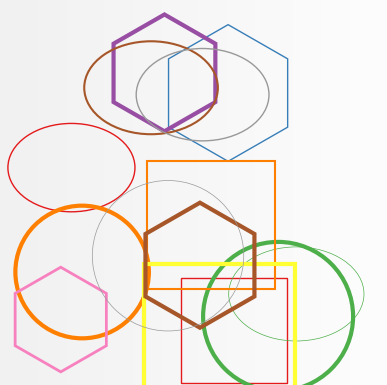[{"shape": "square", "thickness": 1, "radius": 0.68, "center": [0.605, 0.142]}, {"shape": "oval", "thickness": 1, "radius": 0.82, "center": [0.184, 0.565]}, {"shape": "hexagon", "thickness": 1, "radius": 0.89, "center": [0.589, 0.758]}, {"shape": "oval", "thickness": 0.5, "radius": 0.87, "center": [0.765, 0.237]}, {"shape": "circle", "thickness": 3, "radius": 0.97, "center": [0.718, 0.178]}, {"shape": "hexagon", "thickness": 3, "radius": 0.76, "center": [0.424, 0.811]}, {"shape": "circle", "thickness": 3, "radius": 0.86, "center": [0.212, 0.294]}, {"shape": "square", "thickness": 1.5, "radius": 0.83, "center": [0.544, 0.415]}, {"shape": "square", "thickness": 3, "radius": 0.98, "center": [0.567, 0.119]}, {"shape": "oval", "thickness": 1.5, "radius": 0.86, "center": [0.39, 0.772]}, {"shape": "hexagon", "thickness": 3, "radius": 0.81, "center": [0.516, 0.311]}, {"shape": "hexagon", "thickness": 2, "radius": 0.68, "center": [0.157, 0.17]}, {"shape": "oval", "thickness": 1, "radius": 0.86, "center": [0.523, 0.754]}, {"shape": "circle", "thickness": 0.5, "radius": 0.98, "center": [0.434, 0.336]}]